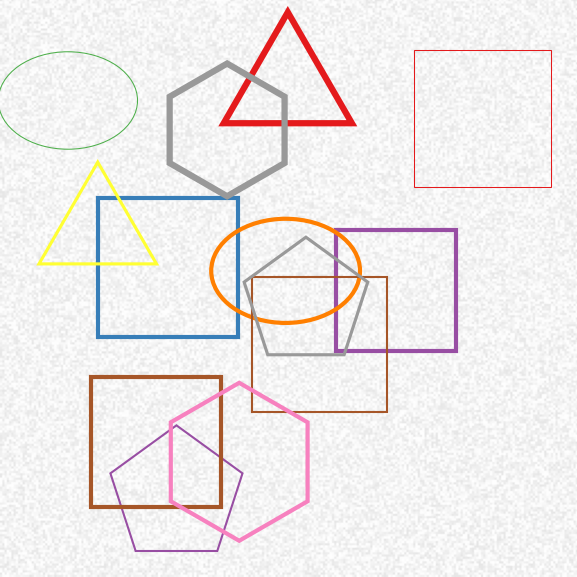[{"shape": "triangle", "thickness": 3, "radius": 0.64, "center": [0.498, 0.85]}, {"shape": "square", "thickness": 0.5, "radius": 0.59, "center": [0.835, 0.794]}, {"shape": "square", "thickness": 2, "radius": 0.6, "center": [0.29, 0.536]}, {"shape": "oval", "thickness": 0.5, "radius": 0.6, "center": [0.118, 0.825]}, {"shape": "square", "thickness": 2, "radius": 0.52, "center": [0.686, 0.496]}, {"shape": "pentagon", "thickness": 1, "radius": 0.6, "center": [0.306, 0.142]}, {"shape": "oval", "thickness": 2, "radius": 0.64, "center": [0.495, 0.53]}, {"shape": "triangle", "thickness": 1.5, "radius": 0.59, "center": [0.169, 0.601]}, {"shape": "square", "thickness": 1, "radius": 0.59, "center": [0.553, 0.402]}, {"shape": "square", "thickness": 2, "radius": 0.56, "center": [0.27, 0.234]}, {"shape": "hexagon", "thickness": 2, "radius": 0.68, "center": [0.414, 0.199]}, {"shape": "hexagon", "thickness": 3, "radius": 0.57, "center": [0.393, 0.774]}, {"shape": "pentagon", "thickness": 1.5, "radius": 0.56, "center": [0.53, 0.476]}]